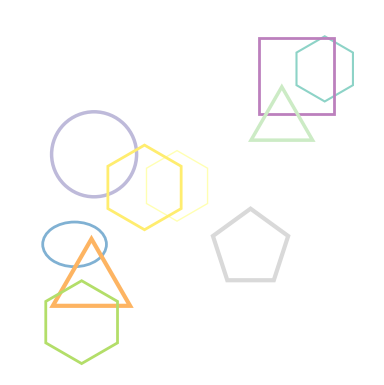[{"shape": "hexagon", "thickness": 1.5, "radius": 0.42, "center": [0.843, 0.821]}, {"shape": "hexagon", "thickness": 1, "radius": 0.46, "center": [0.46, 0.517]}, {"shape": "circle", "thickness": 2.5, "radius": 0.55, "center": [0.244, 0.599]}, {"shape": "oval", "thickness": 2, "radius": 0.41, "center": [0.194, 0.365]}, {"shape": "triangle", "thickness": 3, "radius": 0.58, "center": [0.238, 0.264]}, {"shape": "hexagon", "thickness": 2, "radius": 0.54, "center": [0.212, 0.163]}, {"shape": "pentagon", "thickness": 3, "radius": 0.51, "center": [0.651, 0.355]}, {"shape": "square", "thickness": 2, "radius": 0.49, "center": [0.77, 0.803]}, {"shape": "triangle", "thickness": 2.5, "radius": 0.46, "center": [0.732, 0.682]}, {"shape": "hexagon", "thickness": 2, "radius": 0.55, "center": [0.375, 0.513]}]